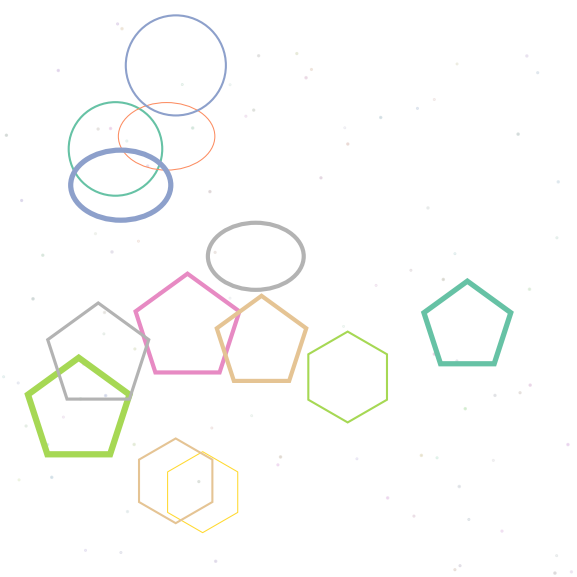[{"shape": "circle", "thickness": 1, "radius": 0.41, "center": [0.2, 0.741]}, {"shape": "pentagon", "thickness": 2.5, "radius": 0.4, "center": [0.809, 0.433]}, {"shape": "oval", "thickness": 0.5, "radius": 0.42, "center": [0.288, 0.763]}, {"shape": "oval", "thickness": 2.5, "radius": 0.43, "center": [0.209, 0.679]}, {"shape": "circle", "thickness": 1, "radius": 0.43, "center": [0.304, 0.886]}, {"shape": "pentagon", "thickness": 2, "radius": 0.47, "center": [0.325, 0.431]}, {"shape": "hexagon", "thickness": 1, "radius": 0.39, "center": [0.602, 0.346]}, {"shape": "pentagon", "thickness": 3, "radius": 0.46, "center": [0.136, 0.287]}, {"shape": "hexagon", "thickness": 0.5, "radius": 0.35, "center": [0.351, 0.147]}, {"shape": "pentagon", "thickness": 2, "radius": 0.41, "center": [0.453, 0.405]}, {"shape": "hexagon", "thickness": 1, "radius": 0.37, "center": [0.304, 0.167]}, {"shape": "pentagon", "thickness": 1.5, "radius": 0.46, "center": [0.17, 0.382]}, {"shape": "oval", "thickness": 2, "radius": 0.41, "center": [0.443, 0.555]}]